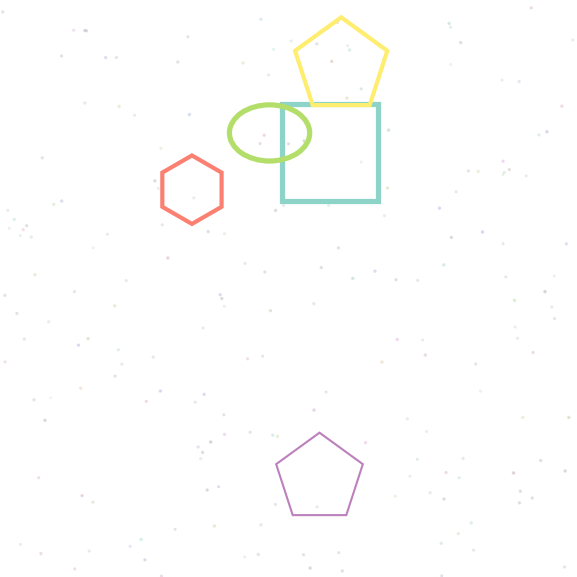[{"shape": "square", "thickness": 2.5, "radius": 0.42, "center": [0.572, 0.735]}, {"shape": "hexagon", "thickness": 2, "radius": 0.3, "center": [0.332, 0.671]}, {"shape": "oval", "thickness": 2.5, "radius": 0.35, "center": [0.467, 0.769]}, {"shape": "pentagon", "thickness": 1, "radius": 0.39, "center": [0.553, 0.171]}, {"shape": "pentagon", "thickness": 2, "radius": 0.42, "center": [0.591, 0.885]}]